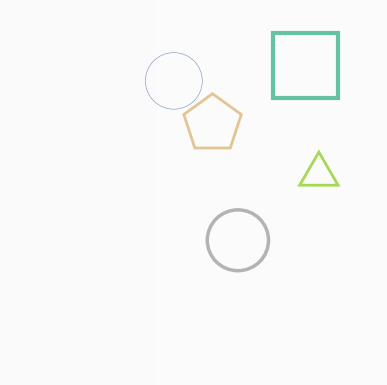[{"shape": "square", "thickness": 3, "radius": 0.42, "center": [0.788, 0.83]}, {"shape": "circle", "thickness": 0.5, "radius": 0.37, "center": [0.449, 0.79]}, {"shape": "triangle", "thickness": 2, "radius": 0.29, "center": [0.823, 0.548]}, {"shape": "pentagon", "thickness": 2, "radius": 0.39, "center": [0.549, 0.679]}, {"shape": "circle", "thickness": 2.5, "radius": 0.4, "center": [0.614, 0.376]}]